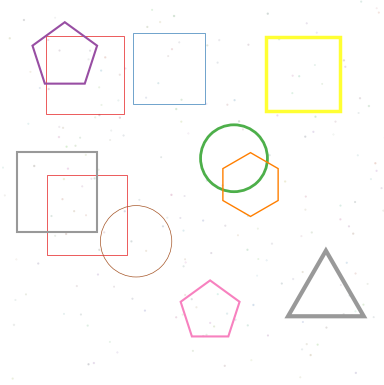[{"shape": "square", "thickness": 0.5, "radius": 0.5, "center": [0.221, 0.806]}, {"shape": "square", "thickness": 0.5, "radius": 0.52, "center": [0.225, 0.442]}, {"shape": "square", "thickness": 0.5, "radius": 0.47, "center": [0.439, 0.822]}, {"shape": "circle", "thickness": 2, "radius": 0.43, "center": [0.608, 0.589]}, {"shape": "pentagon", "thickness": 1.5, "radius": 0.44, "center": [0.168, 0.854]}, {"shape": "hexagon", "thickness": 1, "radius": 0.41, "center": [0.651, 0.521]}, {"shape": "square", "thickness": 2.5, "radius": 0.48, "center": [0.787, 0.808]}, {"shape": "circle", "thickness": 0.5, "radius": 0.46, "center": [0.353, 0.373]}, {"shape": "pentagon", "thickness": 1.5, "radius": 0.4, "center": [0.546, 0.191]}, {"shape": "triangle", "thickness": 3, "radius": 0.57, "center": [0.847, 0.235]}, {"shape": "square", "thickness": 1.5, "radius": 0.52, "center": [0.147, 0.5]}]